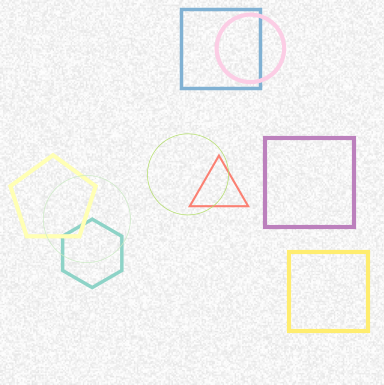[{"shape": "hexagon", "thickness": 2.5, "radius": 0.44, "center": [0.24, 0.342]}, {"shape": "pentagon", "thickness": 3, "radius": 0.58, "center": [0.138, 0.481]}, {"shape": "triangle", "thickness": 1.5, "radius": 0.44, "center": [0.569, 0.508]}, {"shape": "square", "thickness": 2.5, "radius": 0.51, "center": [0.572, 0.875]}, {"shape": "circle", "thickness": 0.5, "radius": 0.53, "center": [0.488, 0.547]}, {"shape": "circle", "thickness": 3, "radius": 0.44, "center": [0.65, 0.874]}, {"shape": "square", "thickness": 3, "radius": 0.57, "center": [0.804, 0.526]}, {"shape": "circle", "thickness": 0.5, "radius": 0.57, "center": [0.226, 0.431]}, {"shape": "square", "thickness": 3, "radius": 0.51, "center": [0.854, 0.242]}]